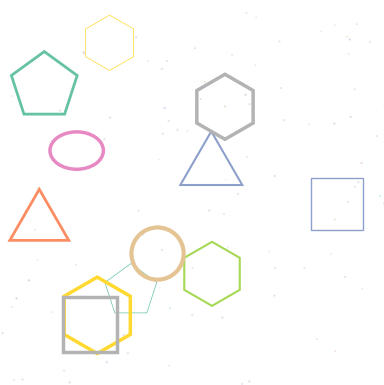[{"shape": "pentagon", "thickness": 0.5, "radius": 0.35, "center": [0.34, 0.245]}, {"shape": "pentagon", "thickness": 2, "radius": 0.45, "center": [0.115, 0.776]}, {"shape": "triangle", "thickness": 2, "radius": 0.44, "center": [0.102, 0.42]}, {"shape": "triangle", "thickness": 1.5, "radius": 0.46, "center": [0.549, 0.566]}, {"shape": "square", "thickness": 1, "radius": 0.34, "center": [0.876, 0.47]}, {"shape": "oval", "thickness": 2.5, "radius": 0.35, "center": [0.199, 0.609]}, {"shape": "hexagon", "thickness": 1.5, "radius": 0.42, "center": [0.551, 0.289]}, {"shape": "hexagon", "thickness": 2.5, "radius": 0.5, "center": [0.253, 0.181]}, {"shape": "hexagon", "thickness": 0.5, "radius": 0.36, "center": [0.285, 0.889]}, {"shape": "circle", "thickness": 3, "radius": 0.34, "center": [0.409, 0.341]}, {"shape": "hexagon", "thickness": 2.5, "radius": 0.42, "center": [0.584, 0.723]}, {"shape": "square", "thickness": 2.5, "radius": 0.35, "center": [0.233, 0.157]}]